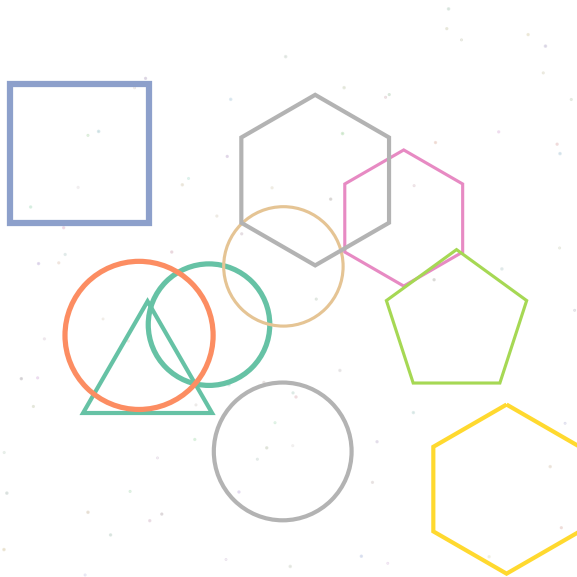[{"shape": "triangle", "thickness": 2, "radius": 0.64, "center": [0.256, 0.348]}, {"shape": "circle", "thickness": 2.5, "radius": 0.53, "center": [0.362, 0.437]}, {"shape": "circle", "thickness": 2.5, "radius": 0.64, "center": [0.241, 0.418]}, {"shape": "square", "thickness": 3, "radius": 0.6, "center": [0.138, 0.733]}, {"shape": "hexagon", "thickness": 1.5, "radius": 0.59, "center": [0.699, 0.622]}, {"shape": "pentagon", "thickness": 1.5, "radius": 0.64, "center": [0.791, 0.439]}, {"shape": "hexagon", "thickness": 2, "radius": 0.73, "center": [0.877, 0.152]}, {"shape": "circle", "thickness": 1.5, "radius": 0.52, "center": [0.491, 0.538]}, {"shape": "circle", "thickness": 2, "radius": 0.6, "center": [0.49, 0.217]}, {"shape": "hexagon", "thickness": 2, "radius": 0.74, "center": [0.546, 0.687]}]